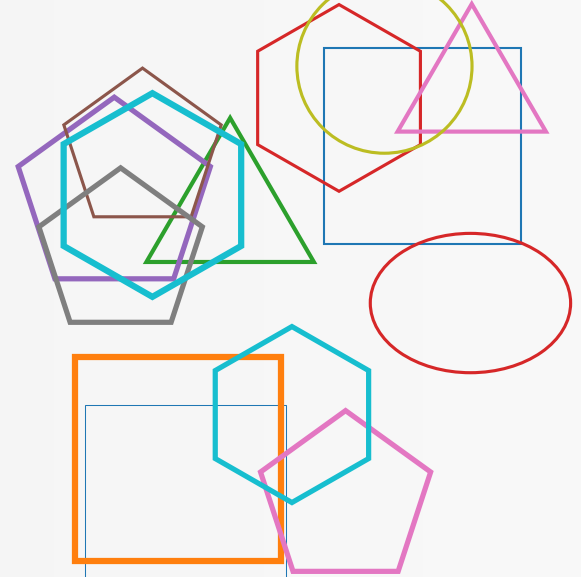[{"shape": "square", "thickness": 0.5, "radius": 0.86, "center": [0.319, 0.124]}, {"shape": "square", "thickness": 1, "radius": 0.85, "center": [0.727, 0.746]}, {"shape": "square", "thickness": 3, "radius": 0.88, "center": [0.306, 0.204]}, {"shape": "triangle", "thickness": 2, "radius": 0.83, "center": [0.396, 0.629]}, {"shape": "oval", "thickness": 1.5, "radius": 0.86, "center": [0.809, 0.474]}, {"shape": "hexagon", "thickness": 1.5, "radius": 0.81, "center": [0.583, 0.83]}, {"shape": "pentagon", "thickness": 2.5, "radius": 0.87, "center": [0.197, 0.657]}, {"shape": "pentagon", "thickness": 1.5, "radius": 0.71, "center": [0.245, 0.739]}, {"shape": "triangle", "thickness": 2, "radius": 0.74, "center": [0.812, 0.845]}, {"shape": "pentagon", "thickness": 2.5, "radius": 0.77, "center": [0.595, 0.134]}, {"shape": "pentagon", "thickness": 2.5, "radius": 0.74, "center": [0.208, 0.561]}, {"shape": "circle", "thickness": 1.5, "radius": 0.75, "center": [0.661, 0.884]}, {"shape": "hexagon", "thickness": 3, "radius": 0.88, "center": [0.262, 0.661]}, {"shape": "hexagon", "thickness": 2.5, "radius": 0.76, "center": [0.502, 0.281]}]